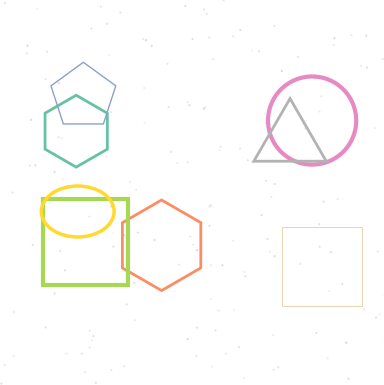[{"shape": "hexagon", "thickness": 2, "radius": 0.47, "center": [0.198, 0.659]}, {"shape": "hexagon", "thickness": 2, "radius": 0.59, "center": [0.42, 0.363]}, {"shape": "pentagon", "thickness": 1, "radius": 0.44, "center": [0.217, 0.75]}, {"shape": "circle", "thickness": 3, "radius": 0.57, "center": [0.811, 0.687]}, {"shape": "square", "thickness": 3, "radius": 0.55, "center": [0.222, 0.371]}, {"shape": "oval", "thickness": 2.5, "radius": 0.47, "center": [0.202, 0.451]}, {"shape": "square", "thickness": 0.5, "radius": 0.51, "center": [0.836, 0.309]}, {"shape": "triangle", "thickness": 2, "radius": 0.54, "center": [0.753, 0.636]}]